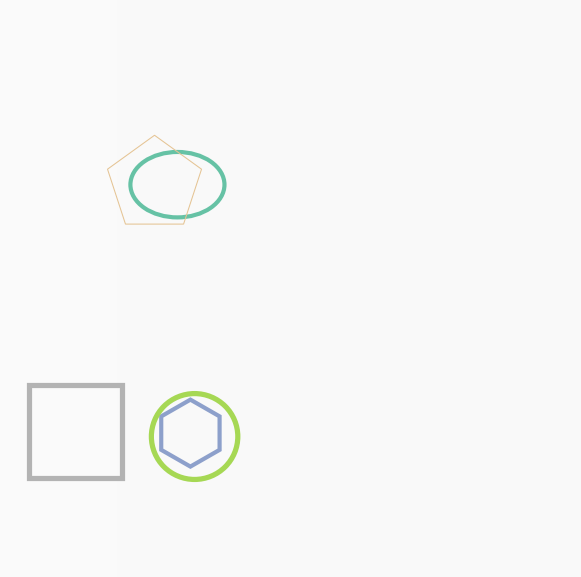[{"shape": "oval", "thickness": 2, "radius": 0.4, "center": [0.305, 0.679]}, {"shape": "hexagon", "thickness": 2, "radius": 0.29, "center": [0.328, 0.249]}, {"shape": "circle", "thickness": 2.5, "radius": 0.37, "center": [0.335, 0.243]}, {"shape": "pentagon", "thickness": 0.5, "radius": 0.43, "center": [0.266, 0.68]}, {"shape": "square", "thickness": 2.5, "radius": 0.4, "center": [0.13, 0.252]}]